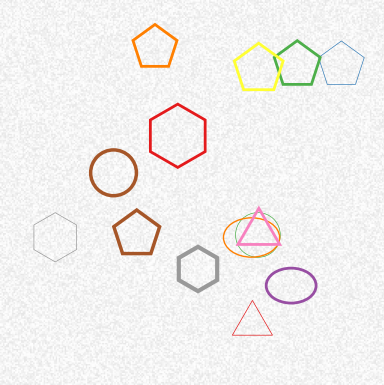[{"shape": "triangle", "thickness": 0.5, "radius": 0.3, "center": [0.656, 0.159]}, {"shape": "hexagon", "thickness": 2, "radius": 0.41, "center": [0.462, 0.647]}, {"shape": "pentagon", "thickness": 0.5, "radius": 0.31, "center": [0.887, 0.831]}, {"shape": "circle", "thickness": 0.5, "radius": 0.29, "center": [0.67, 0.39]}, {"shape": "pentagon", "thickness": 2, "radius": 0.31, "center": [0.772, 0.832]}, {"shape": "oval", "thickness": 2, "radius": 0.32, "center": [0.756, 0.258]}, {"shape": "oval", "thickness": 1, "radius": 0.36, "center": [0.653, 0.383]}, {"shape": "pentagon", "thickness": 2, "radius": 0.3, "center": [0.403, 0.876]}, {"shape": "pentagon", "thickness": 2, "radius": 0.33, "center": [0.672, 0.821]}, {"shape": "pentagon", "thickness": 2.5, "radius": 0.31, "center": [0.355, 0.392]}, {"shape": "circle", "thickness": 2.5, "radius": 0.3, "center": [0.295, 0.551]}, {"shape": "triangle", "thickness": 2, "radius": 0.31, "center": [0.672, 0.396]}, {"shape": "hexagon", "thickness": 3, "radius": 0.29, "center": [0.514, 0.301]}, {"shape": "hexagon", "thickness": 0.5, "radius": 0.32, "center": [0.143, 0.384]}]